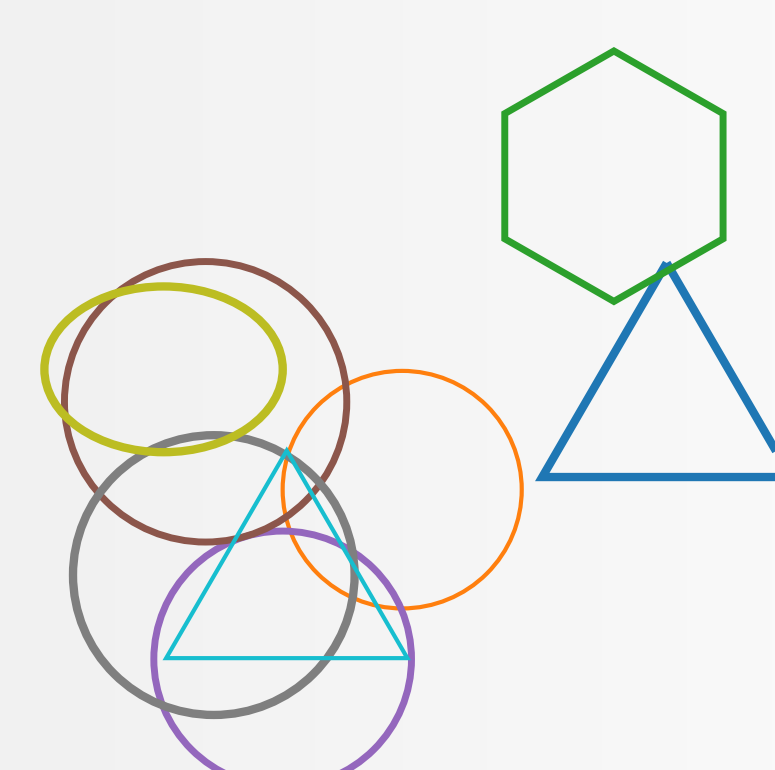[{"shape": "triangle", "thickness": 3, "radius": 0.93, "center": [0.86, 0.473]}, {"shape": "circle", "thickness": 1.5, "radius": 0.77, "center": [0.519, 0.364]}, {"shape": "hexagon", "thickness": 2.5, "radius": 0.81, "center": [0.792, 0.771]}, {"shape": "circle", "thickness": 2.5, "radius": 0.83, "center": [0.365, 0.144]}, {"shape": "circle", "thickness": 2.5, "radius": 0.91, "center": [0.265, 0.478]}, {"shape": "circle", "thickness": 3, "radius": 0.91, "center": [0.276, 0.253]}, {"shape": "oval", "thickness": 3, "radius": 0.77, "center": [0.211, 0.52]}, {"shape": "triangle", "thickness": 1.5, "radius": 0.9, "center": [0.37, 0.235]}]